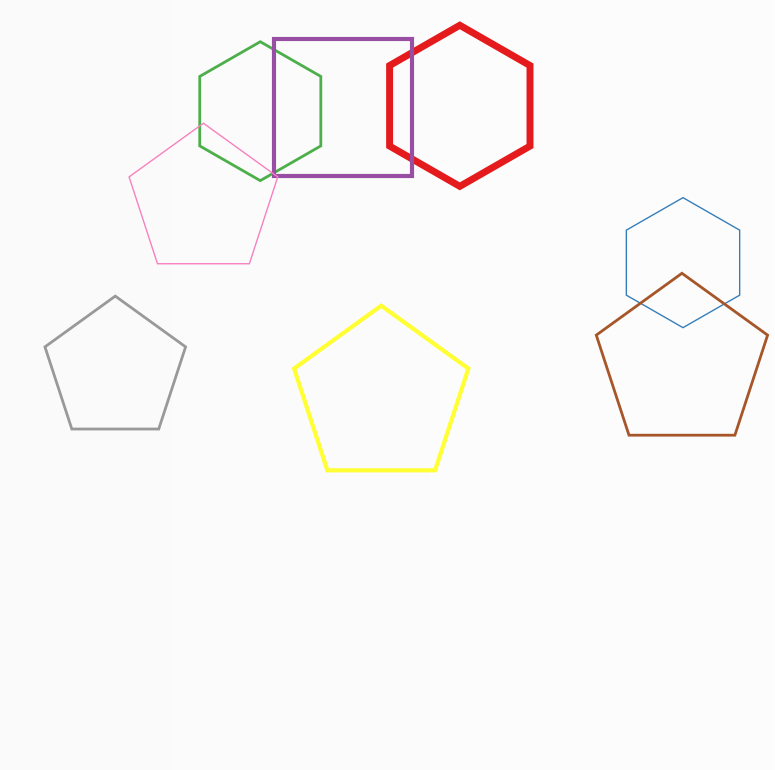[{"shape": "hexagon", "thickness": 2.5, "radius": 0.52, "center": [0.593, 0.863]}, {"shape": "hexagon", "thickness": 0.5, "radius": 0.42, "center": [0.881, 0.659]}, {"shape": "hexagon", "thickness": 1, "radius": 0.45, "center": [0.336, 0.856]}, {"shape": "square", "thickness": 1.5, "radius": 0.44, "center": [0.442, 0.861]}, {"shape": "pentagon", "thickness": 1.5, "radius": 0.59, "center": [0.492, 0.485]}, {"shape": "pentagon", "thickness": 1, "radius": 0.58, "center": [0.88, 0.529]}, {"shape": "pentagon", "thickness": 0.5, "radius": 0.5, "center": [0.262, 0.739]}, {"shape": "pentagon", "thickness": 1, "radius": 0.48, "center": [0.149, 0.52]}]